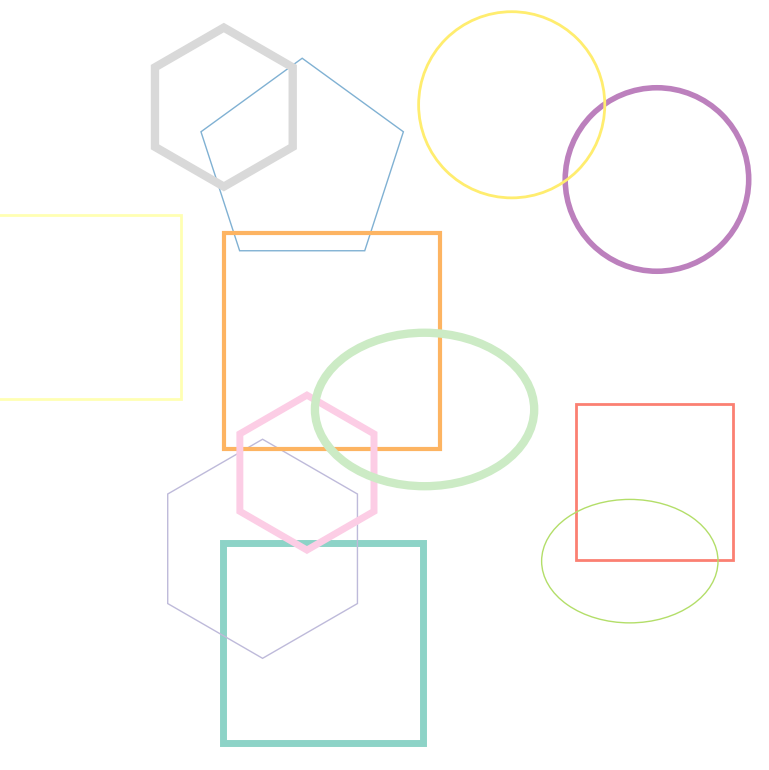[{"shape": "square", "thickness": 2.5, "radius": 0.65, "center": [0.419, 0.165]}, {"shape": "square", "thickness": 1, "radius": 0.6, "center": [0.116, 0.601]}, {"shape": "hexagon", "thickness": 0.5, "radius": 0.71, "center": [0.341, 0.287]}, {"shape": "square", "thickness": 1, "radius": 0.51, "center": [0.85, 0.374]}, {"shape": "pentagon", "thickness": 0.5, "radius": 0.69, "center": [0.392, 0.786]}, {"shape": "square", "thickness": 1.5, "radius": 0.7, "center": [0.431, 0.557]}, {"shape": "oval", "thickness": 0.5, "radius": 0.57, "center": [0.818, 0.271]}, {"shape": "hexagon", "thickness": 2.5, "radius": 0.5, "center": [0.399, 0.386]}, {"shape": "hexagon", "thickness": 3, "radius": 0.52, "center": [0.291, 0.861]}, {"shape": "circle", "thickness": 2, "radius": 0.6, "center": [0.853, 0.767]}, {"shape": "oval", "thickness": 3, "radius": 0.71, "center": [0.551, 0.468]}, {"shape": "circle", "thickness": 1, "radius": 0.6, "center": [0.665, 0.864]}]